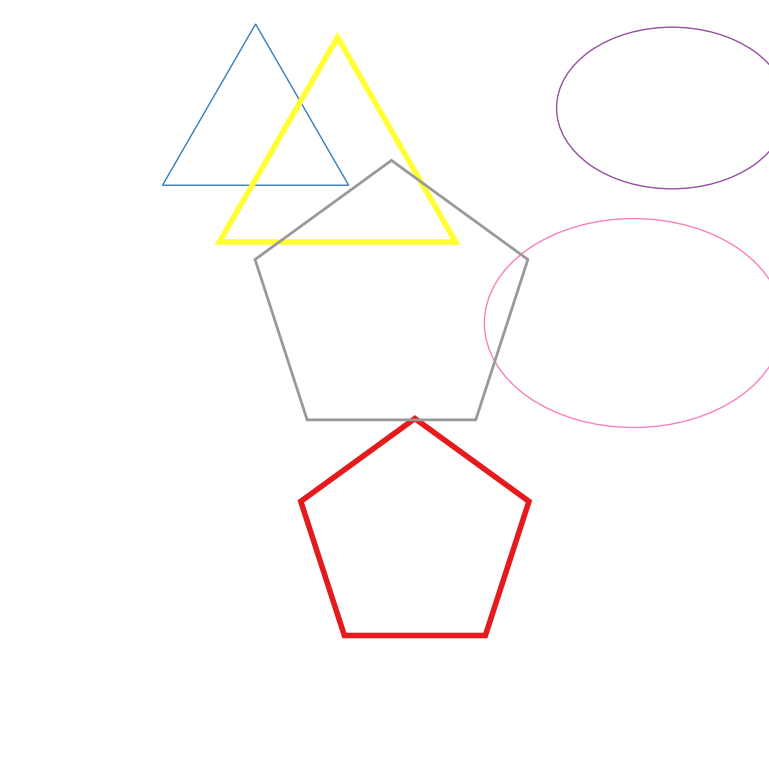[{"shape": "pentagon", "thickness": 2, "radius": 0.78, "center": [0.539, 0.301]}, {"shape": "triangle", "thickness": 0.5, "radius": 0.7, "center": [0.332, 0.829]}, {"shape": "oval", "thickness": 0.5, "radius": 0.75, "center": [0.873, 0.86]}, {"shape": "triangle", "thickness": 2, "radius": 0.89, "center": [0.438, 0.774]}, {"shape": "oval", "thickness": 0.5, "radius": 0.97, "center": [0.823, 0.58]}, {"shape": "pentagon", "thickness": 1, "radius": 0.93, "center": [0.508, 0.605]}]